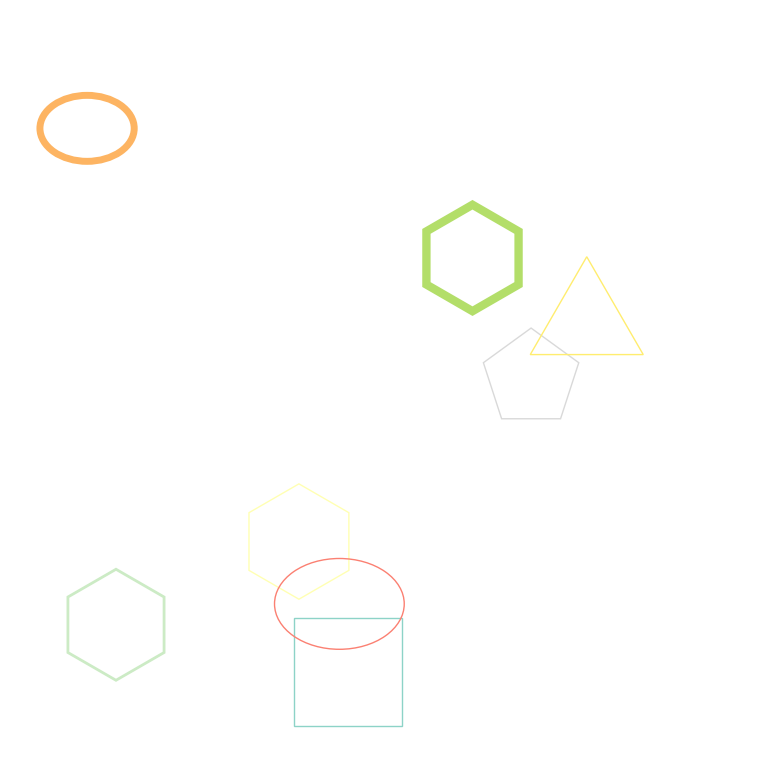[{"shape": "square", "thickness": 0.5, "radius": 0.35, "center": [0.451, 0.127]}, {"shape": "hexagon", "thickness": 0.5, "radius": 0.37, "center": [0.388, 0.297]}, {"shape": "oval", "thickness": 0.5, "radius": 0.42, "center": [0.441, 0.216]}, {"shape": "oval", "thickness": 2.5, "radius": 0.31, "center": [0.113, 0.833]}, {"shape": "hexagon", "thickness": 3, "radius": 0.35, "center": [0.614, 0.665]}, {"shape": "pentagon", "thickness": 0.5, "radius": 0.33, "center": [0.69, 0.509]}, {"shape": "hexagon", "thickness": 1, "radius": 0.36, "center": [0.151, 0.189]}, {"shape": "triangle", "thickness": 0.5, "radius": 0.42, "center": [0.762, 0.582]}]